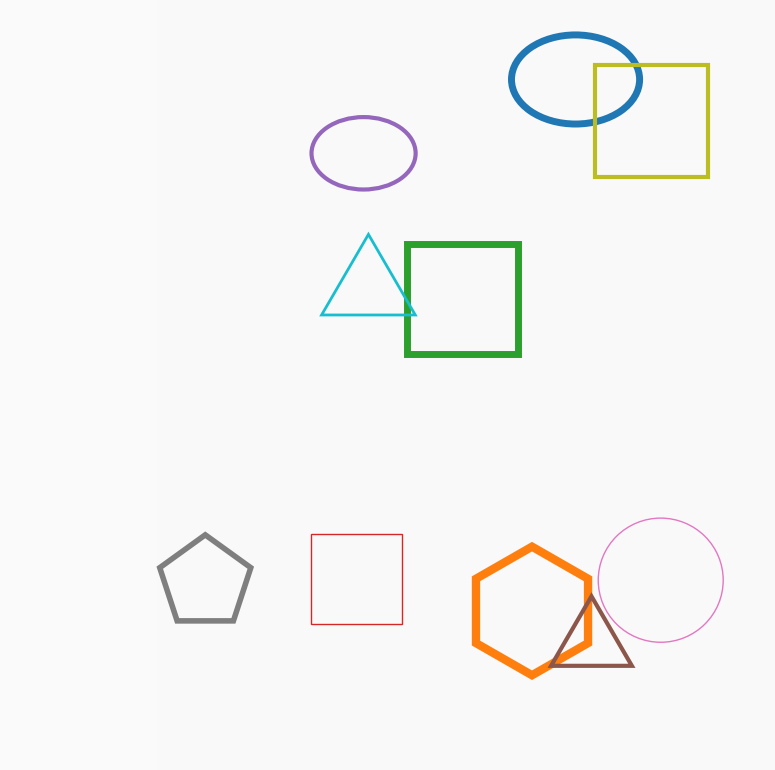[{"shape": "oval", "thickness": 2.5, "radius": 0.41, "center": [0.743, 0.897]}, {"shape": "hexagon", "thickness": 3, "radius": 0.42, "center": [0.686, 0.207]}, {"shape": "square", "thickness": 2.5, "radius": 0.36, "center": [0.597, 0.612]}, {"shape": "square", "thickness": 0.5, "radius": 0.29, "center": [0.46, 0.248]}, {"shape": "oval", "thickness": 1.5, "radius": 0.34, "center": [0.469, 0.801]}, {"shape": "triangle", "thickness": 1.5, "radius": 0.3, "center": [0.763, 0.165]}, {"shape": "circle", "thickness": 0.5, "radius": 0.4, "center": [0.853, 0.247]}, {"shape": "pentagon", "thickness": 2, "radius": 0.31, "center": [0.265, 0.244]}, {"shape": "square", "thickness": 1.5, "radius": 0.36, "center": [0.841, 0.843]}, {"shape": "triangle", "thickness": 1, "radius": 0.35, "center": [0.475, 0.626]}]